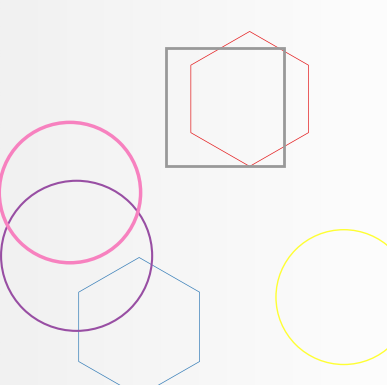[{"shape": "hexagon", "thickness": 0.5, "radius": 0.88, "center": [0.644, 0.743]}, {"shape": "hexagon", "thickness": 0.5, "radius": 0.9, "center": [0.359, 0.151]}, {"shape": "circle", "thickness": 1.5, "radius": 0.97, "center": [0.198, 0.336]}, {"shape": "circle", "thickness": 1, "radius": 0.88, "center": [0.887, 0.228]}, {"shape": "circle", "thickness": 2.5, "radius": 0.91, "center": [0.181, 0.5]}, {"shape": "square", "thickness": 2, "radius": 0.77, "center": [0.581, 0.721]}]